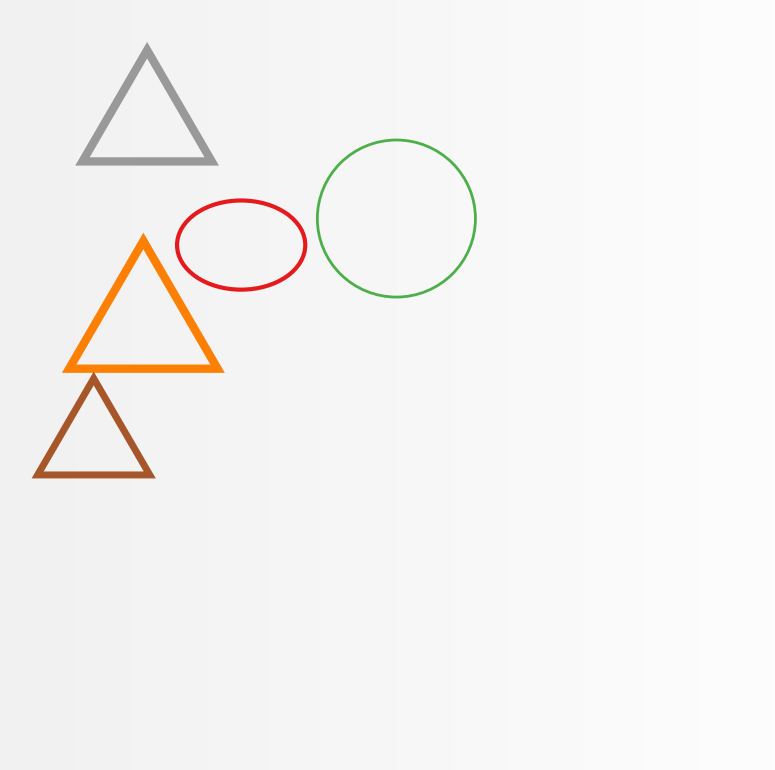[{"shape": "oval", "thickness": 1.5, "radius": 0.41, "center": [0.311, 0.682]}, {"shape": "circle", "thickness": 1, "radius": 0.51, "center": [0.511, 0.716]}, {"shape": "triangle", "thickness": 3, "radius": 0.55, "center": [0.185, 0.576]}, {"shape": "triangle", "thickness": 2.5, "radius": 0.42, "center": [0.121, 0.425]}, {"shape": "triangle", "thickness": 3, "radius": 0.48, "center": [0.19, 0.838]}]